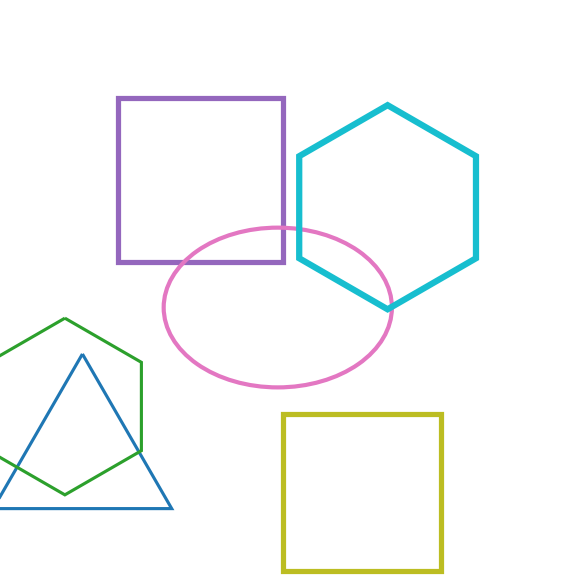[{"shape": "triangle", "thickness": 1.5, "radius": 0.89, "center": [0.143, 0.208]}, {"shape": "hexagon", "thickness": 1.5, "radius": 0.76, "center": [0.112, 0.295]}, {"shape": "square", "thickness": 2.5, "radius": 0.71, "center": [0.348, 0.687]}, {"shape": "oval", "thickness": 2, "radius": 0.99, "center": [0.481, 0.467]}, {"shape": "square", "thickness": 2.5, "radius": 0.68, "center": [0.627, 0.146]}, {"shape": "hexagon", "thickness": 3, "radius": 0.88, "center": [0.671, 0.64]}]